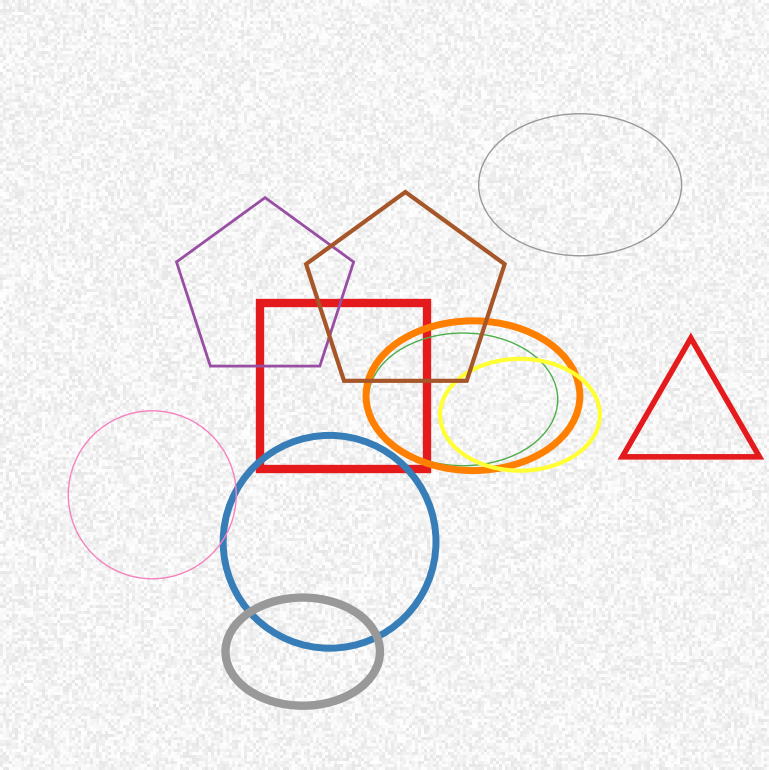[{"shape": "triangle", "thickness": 2, "radius": 0.51, "center": [0.897, 0.458]}, {"shape": "square", "thickness": 3, "radius": 0.54, "center": [0.446, 0.499]}, {"shape": "circle", "thickness": 2.5, "radius": 0.69, "center": [0.428, 0.296]}, {"shape": "oval", "thickness": 0.5, "radius": 0.62, "center": [0.601, 0.481]}, {"shape": "pentagon", "thickness": 1, "radius": 0.6, "center": [0.344, 0.622]}, {"shape": "oval", "thickness": 2.5, "radius": 0.69, "center": [0.614, 0.486]}, {"shape": "oval", "thickness": 1.5, "radius": 0.52, "center": [0.675, 0.461]}, {"shape": "pentagon", "thickness": 1.5, "radius": 0.68, "center": [0.526, 0.615]}, {"shape": "circle", "thickness": 0.5, "radius": 0.55, "center": [0.198, 0.357]}, {"shape": "oval", "thickness": 3, "radius": 0.5, "center": [0.393, 0.154]}, {"shape": "oval", "thickness": 0.5, "radius": 0.66, "center": [0.753, 0.76]}]